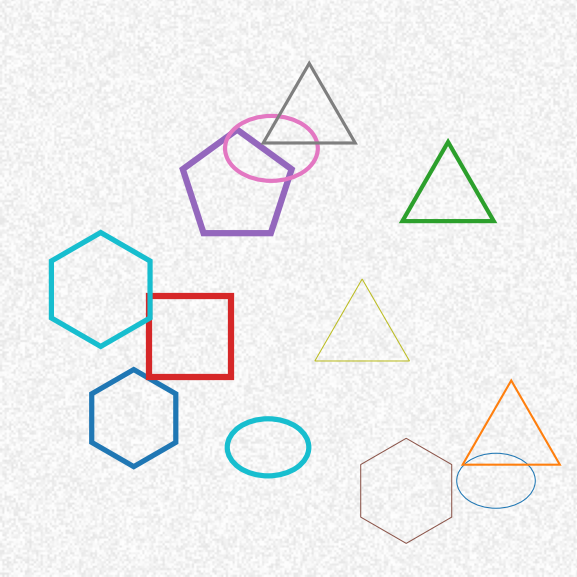[{"shape": "oval", "thickness": 0.5, "radius": 0.34, "center": [0.859, 0.167]}, {"shape": "hexagon", "thickness": 2.5, "radius": 0.42, "center": [0.232, 0.275]}, {"shape": "triangle", "thickness": 1, "radius": 0.49, "center": [0.885, 0.243]}, {"shape": "triangle", "thickness": 2, "radius": 0.46, "center": [0.776, 0.662]}, {"shape": "square", "thickness": 3, "radius": 0.35, "center": [0.329, 0.416]}, {"shape": "pentagon", "thickness": 3, "radius": 0.5, "center": [0.411, 0.676]}, {"shape": "hexagon", "thickness": 0.5, "radius": 0.45, "center": [0.703, 0.149]}, {"shape": "oval", "thickness": 2, "radius": 0.4, "center": [0.47, 0.742]}, {"shape": "triangle", "thickness": 1.5, "radius": 0.46, "center": [0.535, 0.798]}, {"shape": "triangle", "thickness": 0.5, "radius": 0.47, "center": [0.627, 0.421]}, {"shape": "hexagon", "thickness": 2.5, "radius": 0.49, "center": [0.174, 0.498]}, {"shape": "oval", "thickness": 2.5, "radius": 0.35, "center": [0.464, 0.225]}]